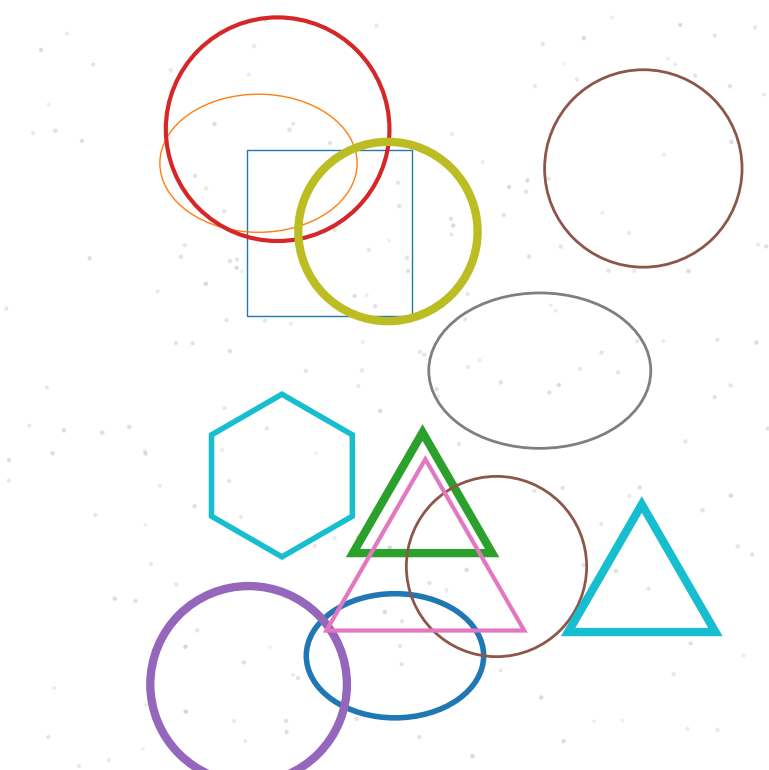[{"shape": "square", "thickness": 0.5, "radius": 0.54, "center": [0.428, 0.698]}, {"shape": "oval", "thickness": 2, "radius": 0.58, "center": [0.513, 0.148]}, {"shape": "oval", "thickness": 0.5, "radius": 0.64, "center": [0.336, 0.788]}, {"shape": "triangle", "thickness": 3, "radius": 0.52, "center": [0.549, 0.334]}, {"shape": "circle", "thickness": 1.5, "radius": 0.73, "center": [0.361, 0.832]}, {"shape": "circle", "thickness": 3, "radius": 0.64, "center": [0.323, 0.111]}, {"shape": "circle", "thickness": 1, "radius": 0.59, "center": [0.645, 0.264]}, {"shape": "circle", "thickness": 1, "radius": 0.64, "center": [0.835, 0.781]}, {"shape": "triangle", "thickness": 1.5, "radius": 0.74, "center": [0.552, 0.255]}, {"shape": "oval", "thickness": 1, "radius": 0.72, "center": [0.701, 0.519]}, {"shape": "circle", "thickness": 3, "radius": 0.58, "center": [0.504, 0.699]}, {"shape": "triangle", "thickness": 3, "radius": 0.55, "center": [0.833, 0.234]}, {"shape": "hexagon", "thickness": 2, "radius": 0.53, "center": [0.366, 0.382]}]